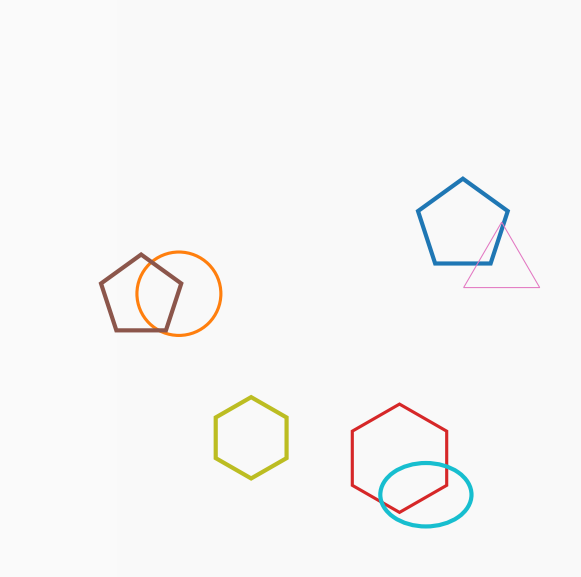[{"shape": "pentagon", "thickness": 2, "radius": 0.41, "center": [0.796, 0.609]}, {"shape": "circle", "thickness": 1.5, "radius": 0.36, "center": [0.308, 0.491]}, {"shape": "hexagon", "thickness": 1.5, "radius": 0.47, "center": [0.687, 0.206]}, {"shape": "pentagon", "thickness": 2, "radius": 0.36, "center": [0.243, 0.486]}, {"shape": "triangle", "thickness": 0.5, "radius": 0.38, "center": [0.863, 0.539]}, {"shape": "hexagon", "thickness": 2, "radius": 0.35, "center": [0.432, 0.241]}, {"shape": "oval", "thickness": 2, "radius": 0.39, "center": [0.733, 0.142]}]